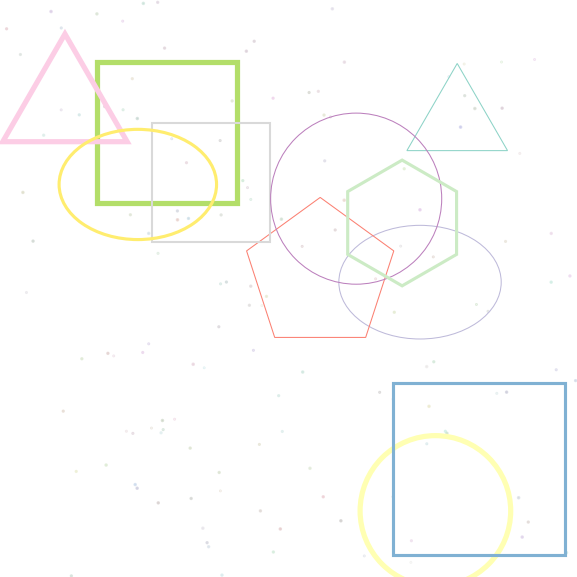[{"shape": "triangle", "thickness": 0.5, "radius": 0.5, "center": [0.792, 0.789]}, {"shape": "circle", "thickness": 2.5, "radius": 0.65, "center": [0.754, 0.114]}, {"shape": "oval", "thickness": 0.5, "radius": 0.7, "center": [0.727, 0.511]}, {"shape": "pentagon", "thickness": 0.5, "radius": 0.67, "center": [0.554, 0.523]}, {"shape": "square", "thickness": 1.5, "radius": 0.74, "center": [0.83, 0.188]}, {"shape": "square", "thickness": 2.5, "radius": 0.61, "center": [0.29, 0.77]}, {"shape": "triangle", "thickness": 2.5, "radius": 0.62, "center": [0.112, 0.816]}, {"shape": "square", "thickness": 1, "radius": 0.51, "center": [0.365, 0.683]}, {"shape": "circle", "thickness": 0.5, "radius": 0.74, "center": [0.617, 0.655]}, {"shape": "hexagon", "thickness": 1.5, "radius": 0.54, "center": [0.696, 0.613]}, {"shape": "oval", "thickness": 1.5, "radius": 0.68, "center": [0.239, 0.68]}]